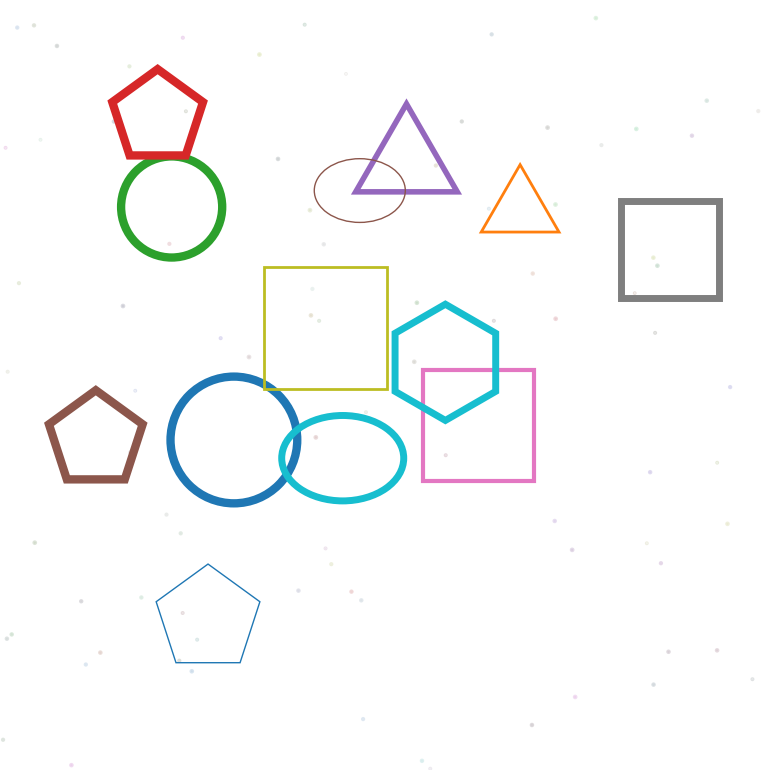[{"shape": "circle", "thickness": 3, "radius": 0.41, "center": [0.304, 0.429]}, {"shape": "pentagon", "thickness": 0.5, "radius": 0.35, "center": [0.27, 0.197]}, {"shape": "triangle", "thickness": 1, "radius": 0.29, "center": [0.675, 0.728]}, {"shape": "circle", "thickness": 3, "radius": 0.33, "center": [0.223, 0.731]}, {"shape": "pentagon", "thickness": 3, "radius": 0.31, "center": [0.205, 0.848]}, {"shape": "triangle", "thickness": 2, "radius": 0.38, "center": [0.528, 0.789]}, {"shape": "pentagon", "thickness": 3, "radius": 0.32, "center": [0.124, 0.429]}, {"shape": "oval", "thickness": 0.5, "radius": 0.3, "center": [0.467, 0.753]}, {"shape": "square", "thickness": 1.5, "radius": 0.36, "center": [0.621, 0.447]}, {"shape": "square", "thickness": 2.5, "radius": 0.32, "center": [0.87, 0.676]}, {"shape": "square", "thickness": 1, "radius": 0.4, "center": [0.423, 0.575]}, {"shape": "oval", "thickness": 2.5, "radius": 0.4, "center": [0.445, 0.405]}, {"shape": "hexagon", "thickness": 2.5, "radius": 0.38, "center": [0.578, 0.529]}]